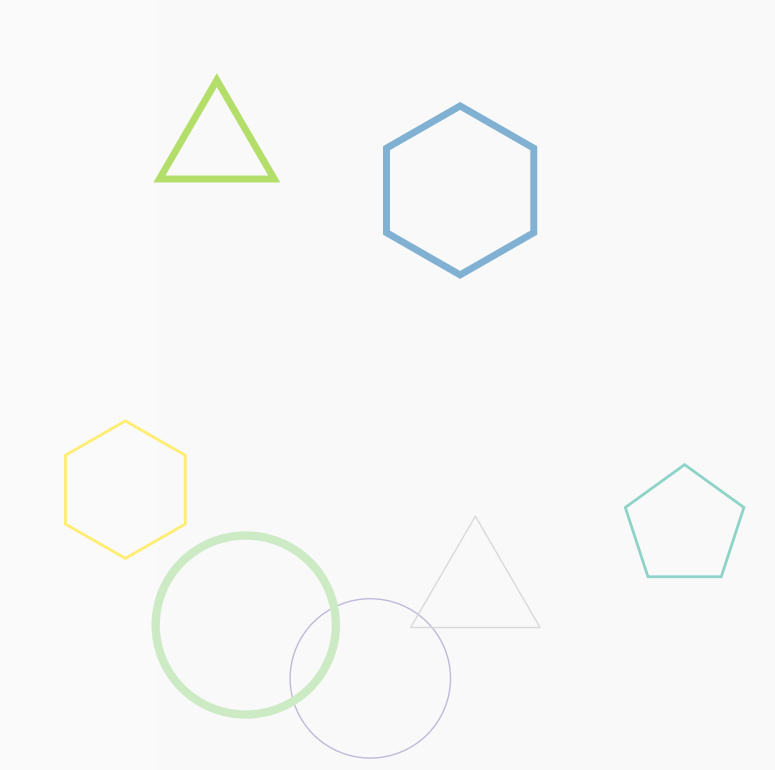[{"shape": "pentagon", "thickness": 1, "radius": 0.4, "center": [0.883, 0.316]}, {"shape": "circle", "thickness": 0.5, "radius": 0.52, "center": [0.478, 0.119]}, {"shape": "hexagon", "thickness": 2.5, "radius": 0.55, "center": [0.594, 0.753]}, {"shape": "triangle", "thickness": 2.5, "radius": 0.43, "center": [0.28, 0.81]}, {"shape": "triangle", "thickness": 0.5, "radius": 0.48, "center": [0.613, 0.233]}, {"shape": "circle", "thickness": 3, "radius": 0.58, "center": [0.317, 0.188]}, {"shape": "hexagon", "thickness": 1, "radius": 0.45, "center": [0.162, 0.364]}]